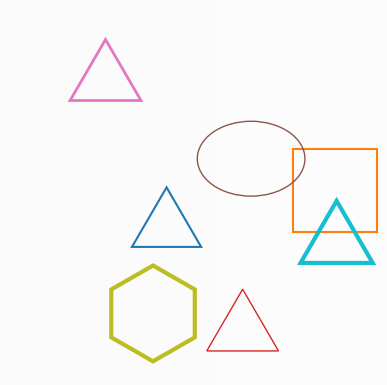[{"shape": "triangle", "thickness": 1.5, "radius": 0.52, "center": [0.43, 0.41]}, {"shape": "square", "thickness": 1.5, "radius": 0.54, "center": [0.865, 0.505]}, {"shape": "triangle", "thickness": 1, "radius": 0.53, "center": [0.626, 0.142]}, {"shape": "oval", "thickness": 1, "radius": 0.69, "center": [0.648, 0.588]}, {"shape": "triangle", "thickness": 2, "radius": 0.53, "center": [0.272, 0.792]}, {"shape": "hexagon", "thickness": 3, "radius": 0.62, "center": [0.395, 0.186]}, {"shape": "triangle", "thickness": 3, "radius": 0.54, "center": [0.869, 0.371]}]